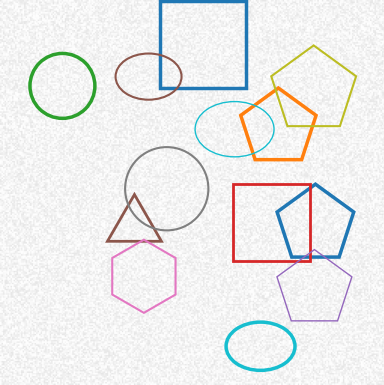[{"shape": "square", "thickness": 2.5, "radius": 0.56, "center": [0.527, 0.886]}, {"shape": "pentagon", "thickness": 2.5, "radius": 0.52, "center": [0.819, 0.417]}, {"shape": "pentagon", "thickness": 2.5, "radius": 0.51, "center": [0.723, 0.669]}, {"shape": "circle", "thickness": 2.5, "radius": 0.42, "center": [0.162, 0.777]}, {"shape": "square", "thickness": 2, "radius": 0.5, "center": [0.704, 0.422]}, {"shape": "pentagon", "thickness": 1, "radius": 0.51, "center": [0.817, 0.249]}, {"shape": "oval", "thickness": 1.5, "radius": 0.43, "center": [0.386, 0.801]}, {"shape": "triangle", "thickness": 2, "radius": 0.4, "center": [0.349, 0.414]}, {"shape": "hexagon", "thickness": 1.5, "radius": 0.47, "center": [0.374, 0.282]}, {"shape": "circle", "thickness": 1.5, "radius": 0.54, "center": [0.433, 0.51]}, {"shape": "pentagon", "thickness": 1.5, "radius": 0.58, "center": [0.815, 0.766]}, {"shape": "oval", "thickness": 2.5, "radius": 0.45, "center": [0.677, 0.101]}, {"shape": "oval", "thickness": 1, "radius": 0.51, "center": [0.609, 0.664]}]